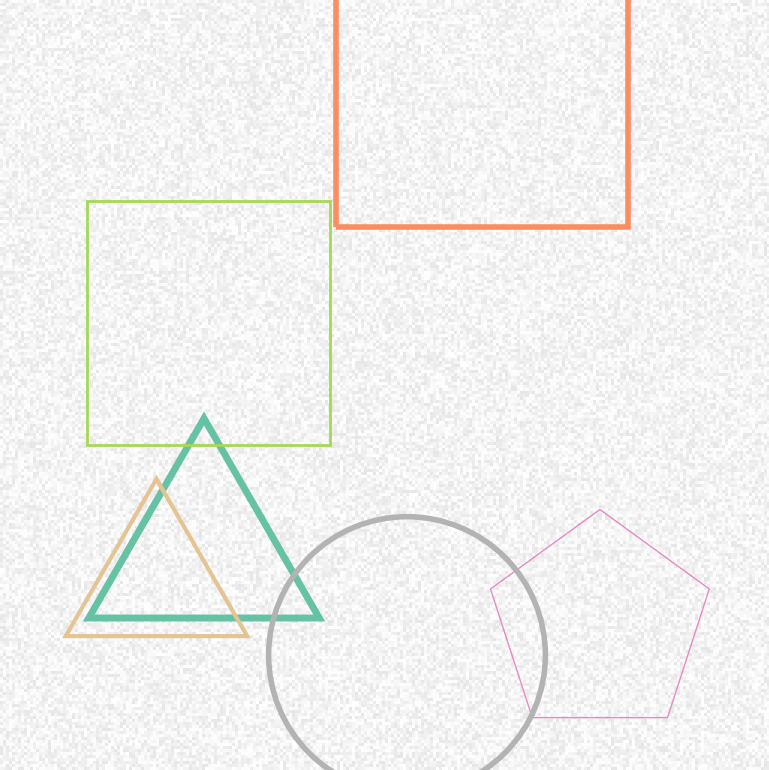[{"shape": "triangle", "thickness": 2.5, "radius": 0.86, "center": [0.265, 0.284]}, {"shape": "square", "thickness": 2, "radius": 0.95, "center": [0.626, 0.895]}, {"shape": "pentagon", "thickness": 0.5, "radius": 0.75, "center": [0.779, 0.189]}, {"shape": "square", "thickness": 1, "radius": 0.79, "center": [0.27, 0.581]}, {"shape": "triangle", "thickness": 1.5, "radius": 0.68, "center": [0.203, 0.242]}, {"shape": "circle", "thickness": 2, "radius": 0.9, "center": [0.529, 0.149]}]